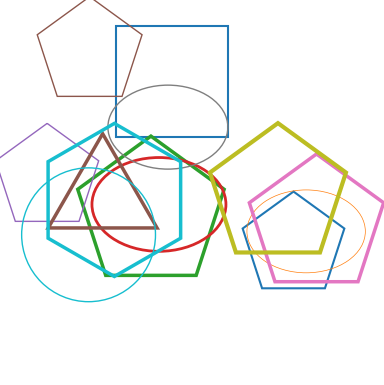[{"shape": "square", "thickness": 1.5, "radius": 0.73, "center": [0.447, 0.788]}, {"shape": "pentagon", "thickness": 1.5, "radius": 0.69, "center": [0.762, 0.364]}, {"shape": "oval", "thickness": 0.5, "radius": 0.77, "center": [0.795, 0.399]}, {"shape": "pentagon", "thickness": 2.5, "radius": 1.0, "center": [0.392, 0.446]}, {"shape": "oval", "thickness": 2, "radius": 0.87, "center": [0.413, 0.469]}, {"shape": "pentagon", "thickness": 1, "radius": 0.7, "center": [0.122, 0.539]}, {"shape": "pentagon", "thickness": 1, "radius": 0.72, "center": [0.233, 0.865]}, {"shape": "triangle", "thickness": 2.5, "radius": 0.82, "center": [0.267, 0.49]}, {"shape": "pentagon", "thickness": 2.5, "radius": 0.92, "center": [0.822, 0.417]}, {"shape": "oval", "thickness": 1, "radius": 0.78, "center": [0.436, 0.67]}, {"shape": "pentagon", "thickness": 3, "radius": 0.93, "center": [0.722, 0.494]}, {"shape": "hexagon", "thickness": 2.5, "radius": 0.99, "center": [0.297, 0.481]}, {"shape": "circle", "thickness": 1, "radius": 0.87, "center": [0.23, 0.39]}]